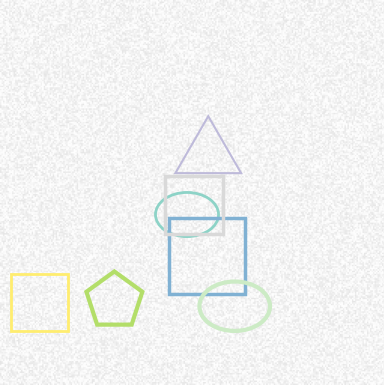[{"shape": "oval", "thickness": 2, "radius": 0.41, "center": [0.486, 0.443]}, {"shape": "triangle", "thickness": 1.5, "radius": 0.49, "center": [0.541, 0.6]}, {"shape": "square", "thickness": 2.5, "radius": 0.49, "center": [0.538, 0.335]}, {"shape": "pentagon", "thickness": 3, "radius": 0.38, "center": [0.297, 0.219]}, {"shape": "square", "thickness": 2.5, "radius": 0.38, "center": [0.504, 0.468]}, {"shape": "oval", "thickness": 3, "radius": 0.46, "center": [0.61, 0.205]}, {"shape": "square", "thickness": 2, "radius": 0.37, "center": [0.104, 0.213]}]